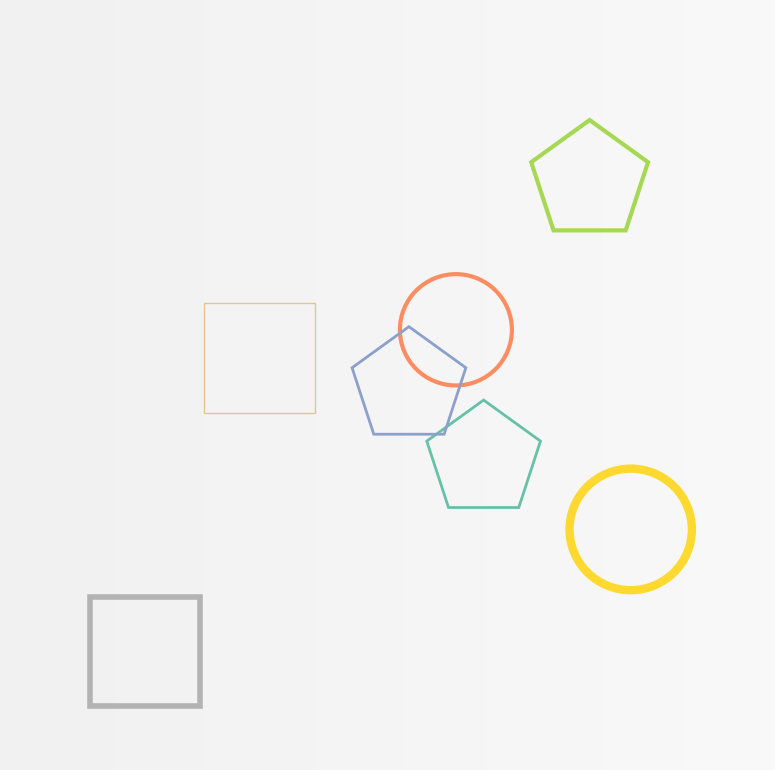[{"shape": "pentagon", "thickness": 1, "radius": 0.39, "center": [0.624, 0.403]}, {"shape": "circle", "thickness": 1.5, "radius": 0.36, "center": [0.588, 0.572]}, {"shape": "pentagon", "thickness": 1, "radius": 0.39, "center": [0.528, 0.499]}, {"shape": "pentagon", "thickness": 1.5, "radius": 0.4, "center": [0.761, 0.765]}, {"shape": "circle", "thickness": 3, "radius": 0.39, "center": [0.814, 0.312]}, {"shape": "square", "thickness": 0.5, "radius": 0.36, "center": [0.335, 0.535]}, {"shape": "square", "thickness": 2, "radius": 0.35, "center": [0.187, 0.154]}]